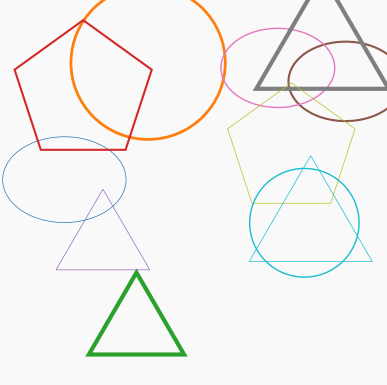[{"shape": "oval", "thickness": 0.5, "radius": 0.8, "center": [0.166, 0.533]}, {"shape": "circle", "thickness": 2, "radius": 1.0, "center": [0.382, 0.837]}, {"shape": "triangle", "thickness": 3, "radius": 0.71, "center": [0.352, 0.15]}, {"shape": "pentagon", "thickness": 1.5, "radius": 0.93, "center": [0.215, 0.761]}, {"shape": "triangle", "thickness": 0.5, "radius": 0.7, "center": [0.266, 0.369]}, {"shape": "oval", "thickness": 1.5, "radius": 0.74, "center": [0.892, 0.789]}, {"shape": "oval", "thickness": 1, "radius": 0.73, "center": [0.717, 0.824]}, {"shape": "triangle", "thickness": 3, "radius": 0.99, "center": [0.832, 0.868]}, {"shape": "pentagon", "thickness": 0.5, "radius": 0.86, "center": [0.752, 0.612]}, {"shape": "circle", "thickness": 1, "radius": 0.71, "center": [0.785, 0.421]}, {"shape": "triangle", "thickness": 0.5, "radius": 0.92, "center": [0.802, 0.413]}]